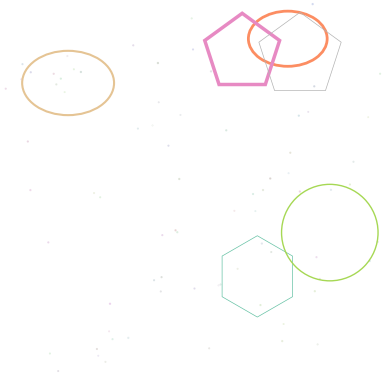[{"shape": "hexagon", "thickness": 0.5, "radius": 0.53, "center": [0.668, 0.282]}, {"shape": "oval", "thickness": 2, "radius": 0.51, "center": [0.747, 0.899]}, {"shape": "pentagon", "thickness": 2.5, "radius": 0.51, "center": [0.629, 0.863]}, {"shape": "circle", "thickness": 1, "radius": 0.63, "center": [0.857, 0.396]}, {"shape": "oval", "thickness": 1.5, "radius": 0.6, "center": [0.177, 0.784]}, {"shape": "pentagon", "thickness": 0.5, "radius": 0.56, "center": [0.779, 0.856]}]